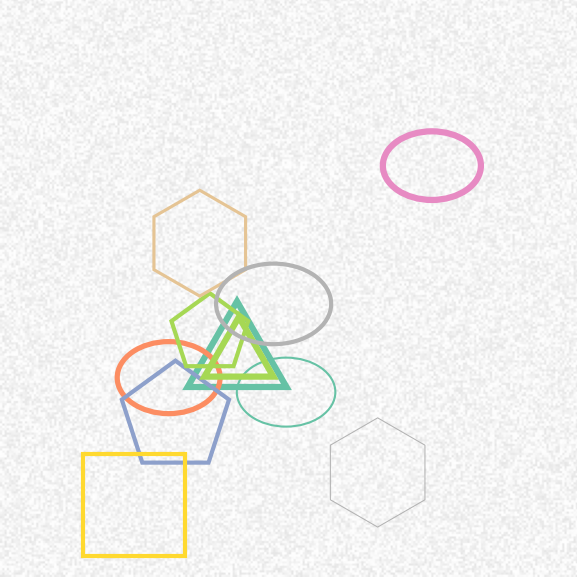[{"shape": "oval", "thickness": 1, "radius": 0.43, "center": [0.495, 0.32]}, {"shape": "triangle", "thickness": 3, "radius": 0.49, "center": [0.41, 0.378]}, {"shape": "oval", "thickness": 2.5, "radius": 0.45, "center": [0.292, 0.345]}, {"shape": "pentagon", "thickness": 2, "radius": 0.49, "center": [0.304, 0.277]}, {"shape": "oval", "thickness": 3, "radius": 0.42, "center": [0.748, 0.712]}, {"shape": "pentagon", "thickness": 2, "radius": 0.35, "center": [0.363, 0.422]}, {"shape": "triangle", "thickness": 3, "radius": 0.34, "center": [0.414, 0.381]}, {"shape": "square", "thickness": 2, "radius": 0.44, "center": [0.232, 0.125]}, {"shape": "hexagon", "thickness": 1.5, "radius": 0.46, "center": [0.346, 0.578]}, {"shape": "hexagon", "thickness": 0.5, "radius": 0.47, "center": [0.654, 0.181]}, {"shape": "oval", "thickness": 2, "radius": 0.5, "center": [0.474, 0.473]}]